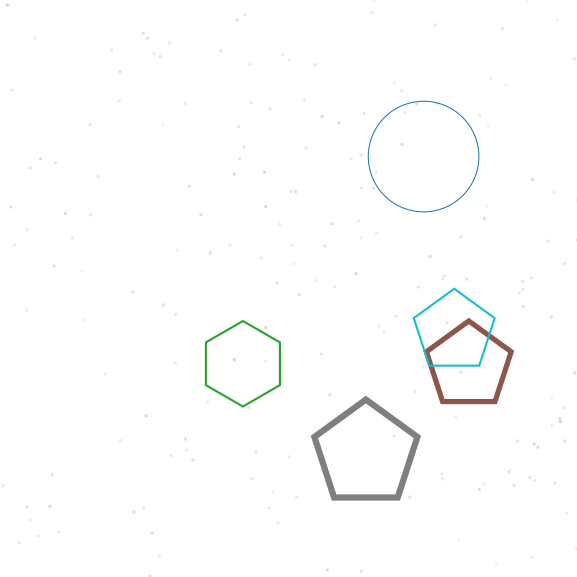[{"shape": "circle", "thickness": 0.5, "radius": 0.48, "center": [0.733, 0.728]}, {"shape": "hexagon", "thickness": 1, "radius": 0.37, "center": [0.421, 0.369]}, {"shape": "pentagon", "thickness": 2.5, "radius": 0.39, "center": [0.812, 0.366]}, {"shape": "pentagon", "thickness": 3, "radius": 0.47, "center": [0.634, 0.214]}, {"shape": "pentagon", "thickness": 1, "radius": 0.37, "center": [0.787, 0.426]}]